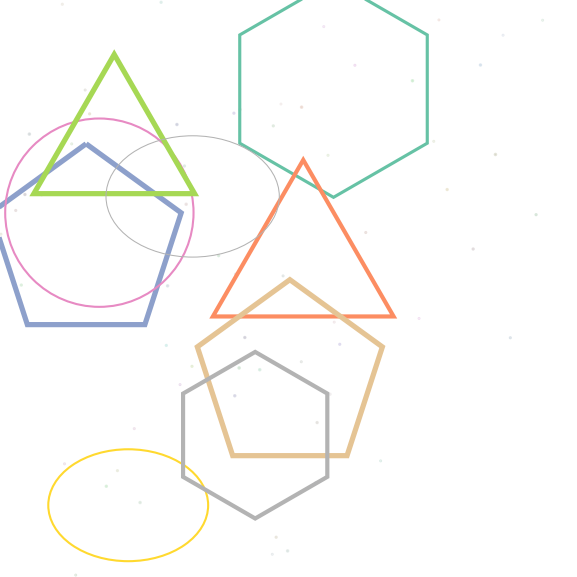[{"shape": "hexagon", "thickness": 1.5, "radius": 0.94, "center": [0.578, 0.845]}, {"shape": "triangle", "thickness": 2, "radius": 0.9, "center": [0.525, 0.541]}, {"shape": "pentagon", "thickness": 2.5, "radius": 0.87, "center": [0.149, 0.577]}, {"shape": "circle", "thickness": 1, "radius": 0.82, "center": [0.172, 0.631]}, {"shape": "triangle", "thickness": 2.5, "radius": 0.8, "center": [0.198, 0.744]}, {"shape": "oval", "thickness": 1, "radius": 0.69, "center": [0.222, 0.124]}, {"shape": "pentagon", "thickness": 2.5, "radius": 0.84, "center": [0.502, 0.346]}, {"shape": "oval", "thickness": 0.5, "radius": 0.75, "center": [0.334, 0.659]}, {"shape": "hexagon", "thickness": 2, "radius": 0.72, "center": [0.442, 0.246]}]